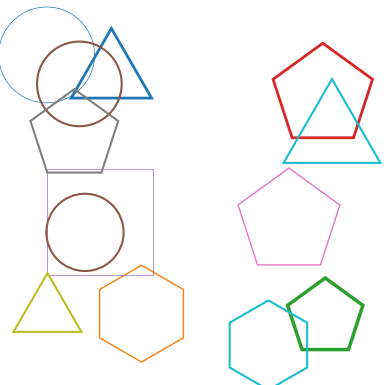[{"shape": "triangle", "thickness": 2, "radius": 0.6, "center": [0.289, 0.806]}, {"shape": "circle", "thickness": 0.5, "radius": 0.62, "center": [0.121, 0.857]}, {"shape": "hexagon", "thickness": 1, "radius": 0.63, "center": [0.368, 0.185]}, {"shape": "pentagon", "thickness": 2.5, "radius": 0.51, "center": [0.845, 0.175]}, {"shape": "pentagon", "thickness": 2, "radius": 0.68, "center": [0.838, 0.752]}, {"shape": "square", "thickness": 0.5, "radius": 0.69, "center": [0.259, 0.423]}, {"shape": "circle", "thickness": 1.5, "radius": 0.5, "center": [0.221, 0.396]}, {"shape": "circle", "thickness": 1.5, "radius": 0.55, "center": [0.206, 0.782]}, {"shape": "pentagon", "thickness": 1, "radius": 0.7, "center": [0.751, 0.425]}, {"shape": "pentagon", "thickness": 1.5, "radius": 0.6, "center": [0.193, 0.649]}, {"shape": "triangle", "thickness": 1.5, "radius": 0.51, "center": [0.123, 0.189]}, {"shape": "triangle", "thickness": 1.5, "radius": 0.73, "center": [0.862, 0.649]}, {"shape": "hexagon", "thickness": 1.5, "radius": 0.58, "center": [0.697, 0.104]}]